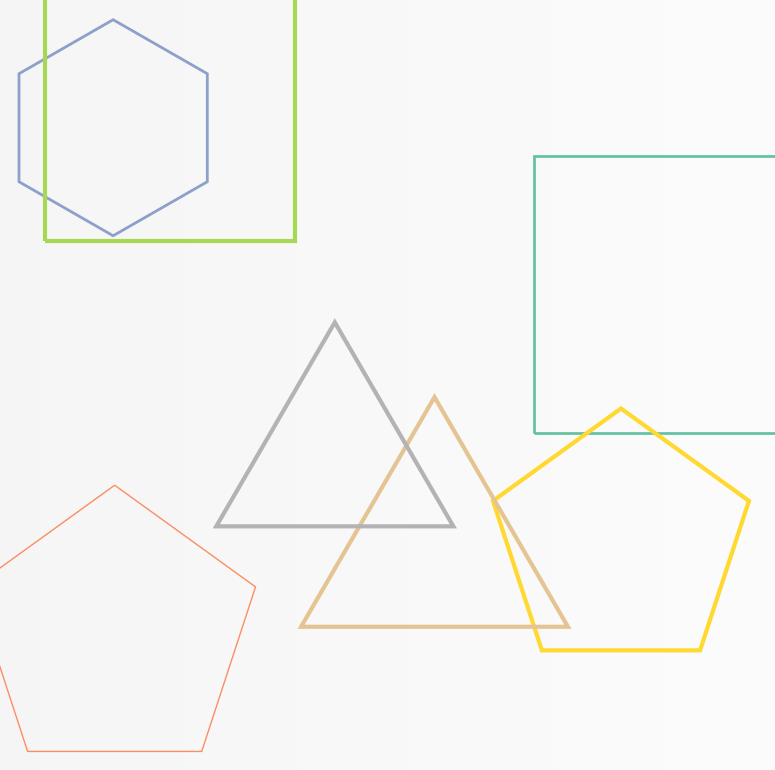[{"shape": "square", "thickness": 1, "radius": 0.9, "center": [0.869, 0.618]}, {"shape": "pentagon", "thickness": 0.5, "radius": 0.96, "center": [0.148, 0.179]}, {"shape": "hexagon", "thickness": 1, "radius": 0.7, "center": [0.146, 0.834]}, {"shape": "square", "thickness": 1.5, "radius": 0.81, "center": [0.219, 0.849]}, {"shape": "pentagon", "thickness": 1.5, "radius": 0.87, "center": [0.801, 0.296]}, {"shape": "triangle", "thickness": 1.5, "radius": 0.99, "center": [0.561, 0.285]}, {"shape": "triangle", "thickness": 1.5, "radius": 0.88, "center": [0.432, 0.405]}]